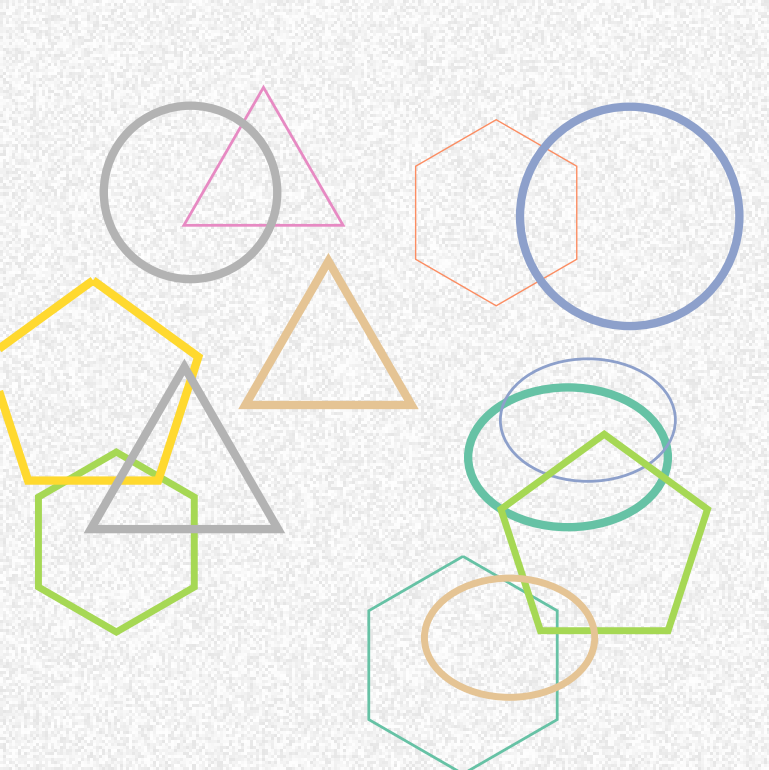[{"shape": "hexagon", "thickness": 1, "radius": 0.71, "center": [0.601, 0.136]}, {"shape": "oval", "thickness": 3, "radius": 0.65, "center": [0.738, 0.406]}, {"shape": "hexagon", "thickness": 0.5, "radius": 0.6, "center": [0.644, 0.724]}, {"shape": "oval", "thickness": 1, "radius": 0.57, "center": [0.763, 0.454]}, {"shape": "circle", "thickness": 3, "radius": 0.71, "center": [0.818, 0.719]}, {"shape": "triangle", "thickness": 1, "radius": 0.6, "center": [0.342, 0.767]}, {"shape": "hexagon", "thickness": 2.5, "radius": 0.58, "center": [0.151, 0.296]}, {"shape": "pentagon", "thickness": 2.5, "radius": 0.71, "center": [0.785, 0.295]}, {"shape": "pentagon", "thickness": 3, "radius": 0.72, "center": [0.121, 0.492]}, {"shape": "triangle", "thickness": 3, "radius": 0.62, "center": [0.427, 0.536]}, {"shape": "oval", "thickness": 2.5, "radius": 0.55, "center": [0.662, 0.172]}, {"shape": "triangle", "thickness": 3, "radius": 0.7, "center": [0.24, 0.383]}, {"shape": "circle", "thickness": 3, "radius": 0.56, "center": [0.247, 0.75]}]